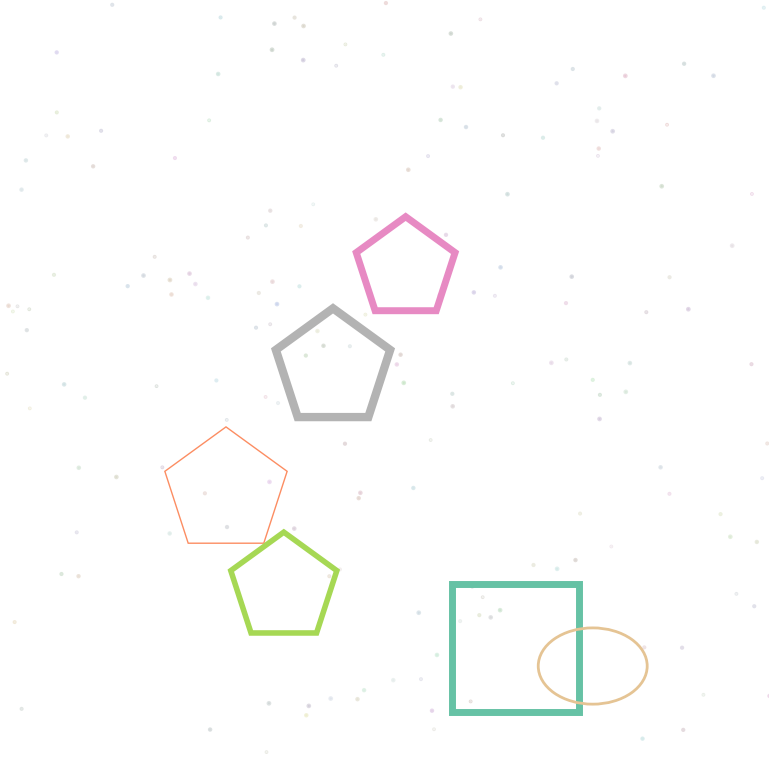[{"shape": "square", "thickness": 2.5, "radius": 0.41, "center": [0.669, 0.158]}, {"shape": "pentagon", "thickness": 0.5, "radius": 0.42, "center": [0.293, 0.362]}, {"shape": "pentagon", "thickness": 2.5, "radius": 0.34, "center": [0.527, 0.651]}, {"shape": "pentagon", "thickness": 2, "radius": 0.36, "center": [0.369, 0.237]}, {"shape": "oval", "thickness": 1, "radius": 0.35, "center": [0.77, 0.135]}, {"shape": "pentagon", "thickness": 3, "radius": 0.39, "center": [0.432, 0.521]}]